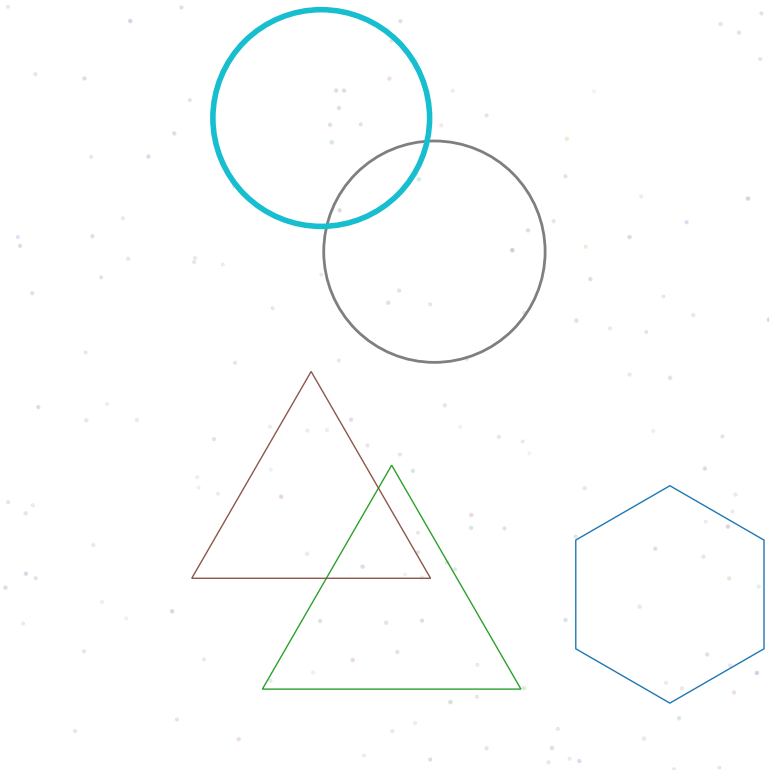[{"shape": "hexagon", "thickness": 0.5, "radius": 0.71, "center": [0.87, 0.228]}, {"shape": "triangle", "thickness": 0.5, "radius": 0.97, "center": [0.509, 0.202]}, {"shape": "triangle", "thickness": 0.5, "radius": 0.9, "center": [0.404, 0.338]}, {"shape": "circle", "thickness": 1, "radius": 0.72, "center": [0.564, 0.673]}, {"shape": "circle", "thickness": 2, "radius": 0.7, "center": [0.417, 0.847]}]